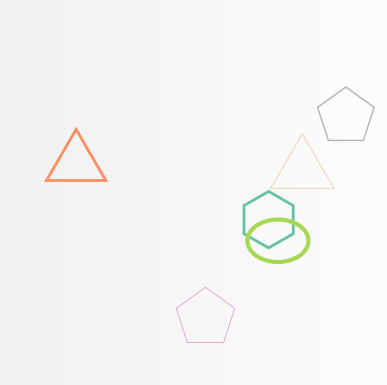[{"shape": "hexagon", "thickness": 2, "radius": 0.37, "center": [0.693, 0.429]}, {"shape": "triangle", "thickness": 2, "radius": 0.44, "center": [0.196, 0.575]}, {"shape": "pentagon", "thickness": 0.5, "radius": 0.4, "center": [0.53, 0.175]}, {"shape": "oval", "thickness": 3, "radius": 0.39, "center": [0.717, 0.375]}, {"shape": "triangle", "thickness": 0.5, "radius": 0.47, "center": [0.78, 0.558]}, {"shape": "pentagon", "thickness": 1, "radius": 0.38, "center": [0.893, 0.697]}]